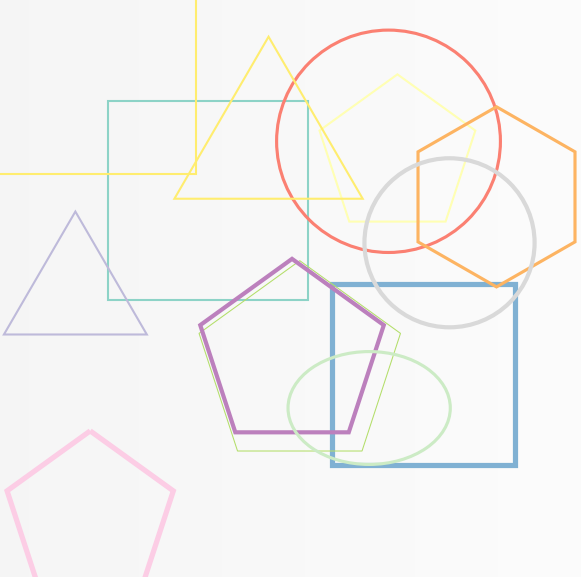[{"shape": "square", "thickness": 1, "radius": 0.86, "center": [0.358, 0.652]}, {"shape": "pentagon", "thickness": 1, "radius": 0.7, "center": [0.684, 0.729]}, {"shape": "triangle", "thickness": 1, "radius": 0.71, "center": [0.13, 0.491]}, {"shape": "circle", "thickness": 1.5, "radius": 0.96, "center": [0.668, 0.754]}, {"shape": "square", "thickness": 2.5, "radius": 0.79, "center": [0.729, 0.351]}, {"shape": "hexagon", "thickness": 1.5, "radius": 0.78, "center": [0.854, 0.658]}, {"shape": "pentagon", "thickness": 0.5, "radius": 0.91, "center": [0.516, 0.366]}, {"shape": "pentagon", "thickness": 2.5, "radius": 0.75, "center": [0.155, 0.103]}, {"shape": "circle", "thickness": 2, "radius": 0.73, "center": [0.773, 0.579]}, {"shape": "pentagon", "thickness": 2, "radius": 0.83, "center": [0.502, 0.385]}, {"shape": "oval", "thickness": 1.5, "radius": 0.7, "center": [0.635, 0.293]}, {"shape": "square", "thickness": 1, "radius": 0.98, "center": [0.141, 0.894]}, {"shape": "triangle", "thickness": 1, "radius": 0.94, "center": [0.462, 0.749]}]